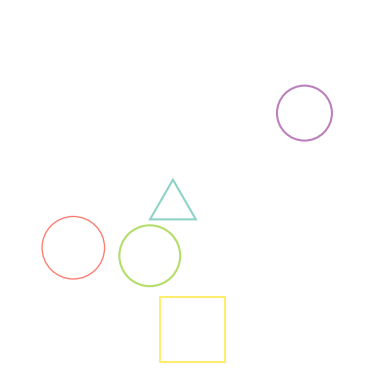[{"shape": "triangle", "thickness": 1.5, "radius": 0.34, "center": [0.449, 0.465]}, {"shape": "circle", "thickness": 1, "radius": 0.41, "center": [0.19, 0.357]}, {"shape": "circle", "thickness": 1.5, "radius": 0.4, "center": [0.389, 0.336]}, {"shape": "circle", "thickness": 1.5, "radius": 0.36, "center": [0.791, 0.706]}, {"shape": "square", "thickness": 1.5, "radius": 0.42, "center": [0.5, 0.145]}]